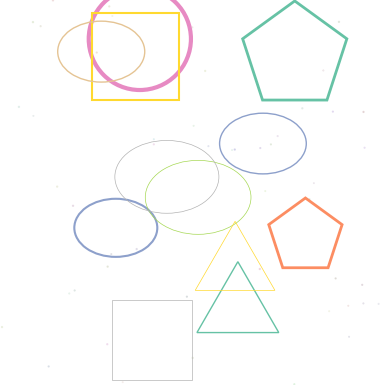[{"shape": "pentagon", "thickness": 2, "radius": 0.71, "center": [0.766, 0.855]}, {"shape": "triangle", "thickness": 1, "radius": 0.61, "center": [0.618, 0.198]}, {"shape": "pentagon", "thickness": 2, "radius": 0.5, "center": [0.793, 0.386]}, {"shape": "oval", "thickness": 1.5, "radius": 0.54, "center": [0.301, 0.408]}, {"shape": "oval", "thickness": 1, "radius": 0.56, "center": [0.683, 0.627]}, {"shape": "circle", "thickness": 3, "radius": 0.66, "center": [0.363, 0.899]}, {"shape": "oval", "thickness": 0.5, "radius": 0.69, "center": [0.515, 0.487]}, {"shape": "triangle", "thickness": 0.5, "radius": 0.6, "center": [0.611, 0.306]}, {"shape": "square", "thickness": 1.5, "radius": 0.56, "center": [0.353, 0.853]}, {"shape": "oval", "thickness": 1, "radius": 0.57, "center": [0.263, 0.866]}, {"shape": "oval", "thickness": 0.5, "radius": 0.68, "center": [0.433, 0.541]}, {"shape": "square", "thickness": 0.5, "radius": 0.52, "center": [0.395, 0.117]}]